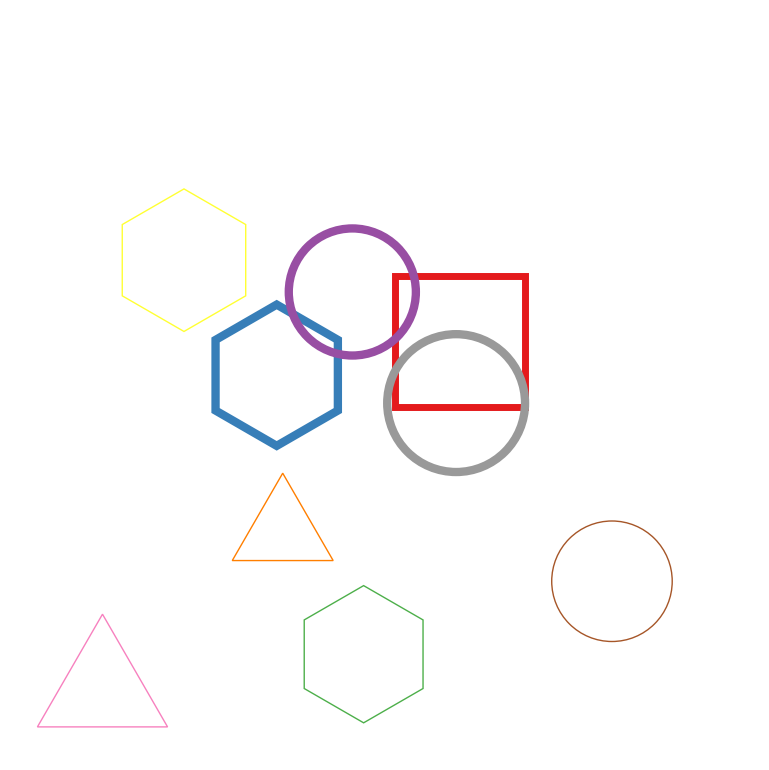[{"shape": "square", "thickness": 2.5, "radius": 0.42, "center": [0.597, 0.557]}, {"shape": "hexagon", "thickness": 3, "radius": 0.46, "center": [0.359, 0.513]}, {"shape": "hexagon", "thickness": 0.5, "radius": 0.45, "center": [0.472, 0.15]}, {"shape": "circle", "thickness": 3, "radius": 0.41, "center": [0.458, 0.621]}, {"shape": "triangle", "thickness": 0.5, "radius": 0.38, "center": [0.367, 0.31]}, {"shape": "hexagon", "thickness": 0.5, "radius": 0.46, "center": [0.239, 0.662]}, {"shape": "circle", "thickness": 0.5, "radius": 0.39, "center": [0.795, 0.245]}, {"shape": "triangle", "thickness": 0.5, "radius": 0.49, "center": [0.133, 0.105]}, {"shape": "circle", "thickness": 3, "radius": 0.45, "center": [0.592, 0.477]}]